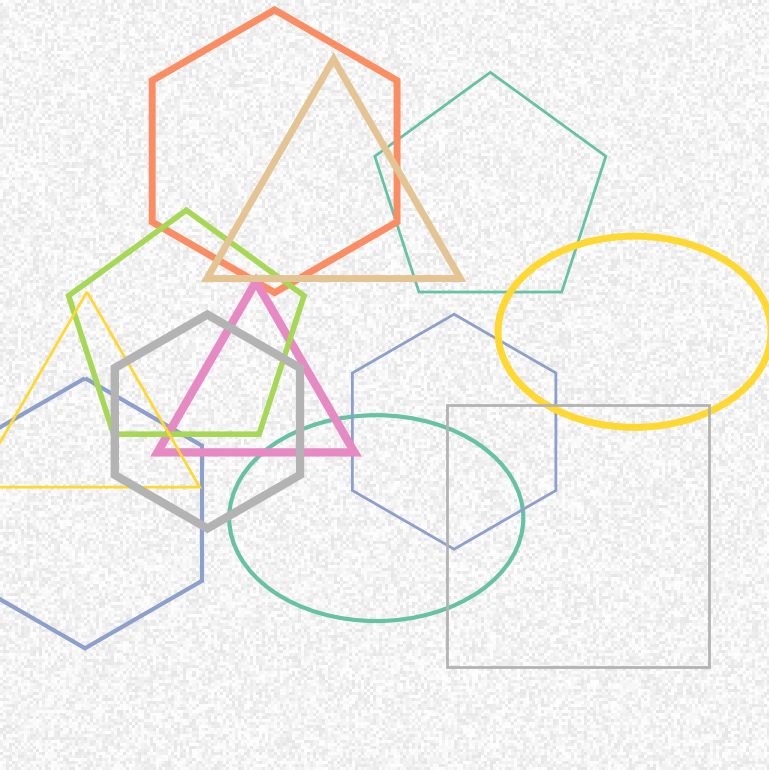[{"shape": "oval", "thickness": 1.5, "radius": 0.95, "center": [0.489, 0.327]}, {"shape": "pentagon", "thickness": 1, "radius": 0.79, "center": [0.637, 0.748]}, {"shape": "hexagon", "thickness": 2.5, "radius": 0.92, "center": [0.357, 0.804]}, {"shape": "hexagon", "thickness": 1.5, "radius": 0.88, "center": [0.11, 0.333]}, {"shape": "hexagon", "thickness": 1, "radius": 0.76, "center": [0.59, 0.439]}, {"shape": "triangle", "thickness": 3, "radius": 0.74, "center": [0.332, 0.486]}, {"shape": "pentagon", "thickness": 2, "radius": 0.8, "center": [0.242, 0.566]}, {"shape": "triangle", "thickness": 1, "radius": 0.85, "center": [0.113, 0.452]}, {"shape": "oval", "thickness": 2.5, "radius": 0.89, "center": [0.824, 0.569]}, {"shape": "triangle", "thickness": 2.5, "radius": 0.95, "center": [0.433, 0.733]}, {"shape": "square", "thickness": 1, "radius": 0.85, "center": [0.751, 0.304]}, {"shape": "hexagon", "thickness": 3, "radius": 0.69, "center": [0.269, 0.453]}]